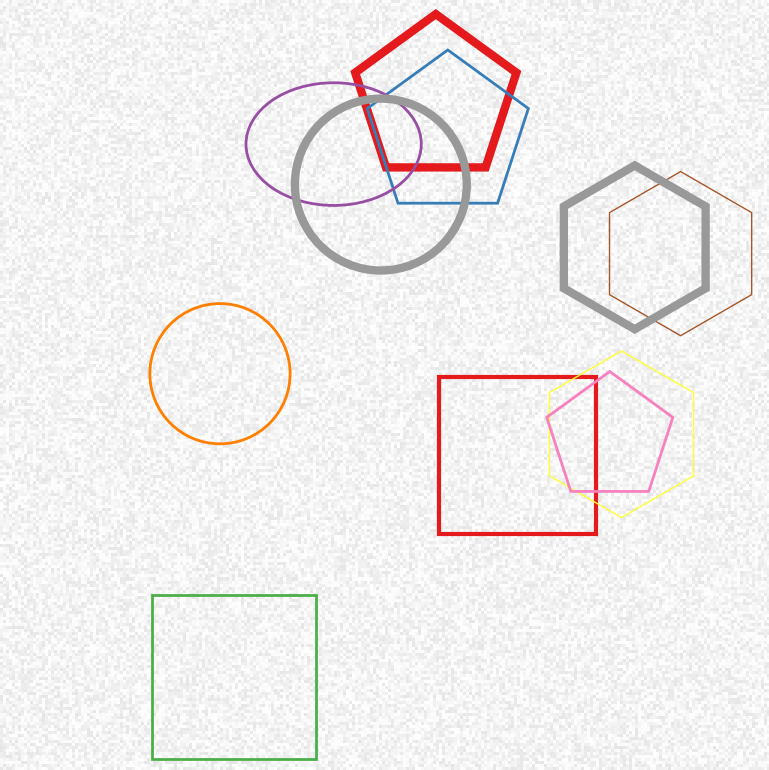[{"shape": "square", "thickness": 1.5, "radius": 0.51, "center": [0.672, 0.408]}, {"shape": "pentagon", "thickness": 3, "radius": 0.55, "center": [0.566, 0.872]}, {"shape": "pentagon", "thickness": 1, "radius": 0.55, "center": [0.582, 0.825]}, {"shape": "square", "thickness": 1, "radius": 0.53, "center": [0.304, 0.121]}, {"shape": "oval", "thickness": 1, "radius": 0.57, "center": [0.433, 0.813]}, {"shape": "circle", "thickness": 1, "radius": 0.46, "center": [0.286, 0.515]}, {"shape": "hexagon", "thickness": 0.5, "radius": 0.54, "center": [0.807, 0.436]}, {"shape": "hexagon", "thickness": 0.5, "radius": 0.53, "center": [0.884, 0.671]}, {"shape": "pentagon", "thickness": 1, "radius": 0.43, "center": [0.792, 0.431]}, {"shape": "hexagon", "thickness": 3, "radius": 0.53, "center": [0.824, 0.679]}, {"shape": "circle", "thickness": 3, "radius": 0.56, "center": [0.495, 0.76]}]